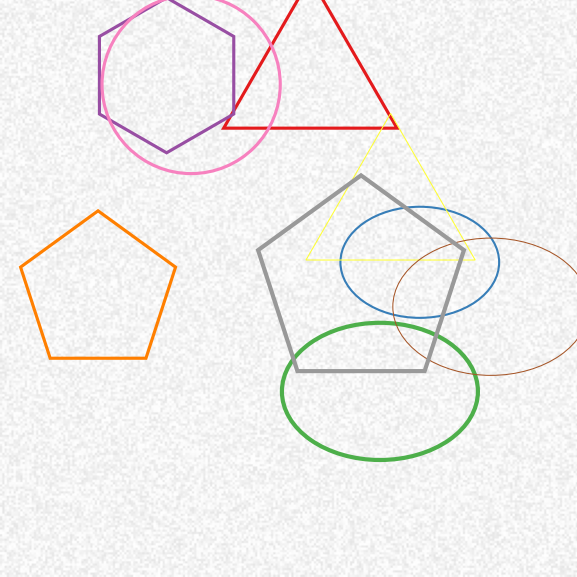[{"shape": "triangle", "thickness": 1.5, "radius": 0.87, "center": [0.537, 0.864]}, {"shape": "oval", "thickness": 1, "radius": 0.69, "center": [0.727, 0.545]}, {"shape": "oval", "thickness": 2, "radius": 0.85, "center": [0.658, 0.321]}, {"shape": "hexagon", "thickness": 1.5, "radius": 0.67, "center": [0.288, 0.869]}, {"shape": "pentagon", "thickness": 1.5, "radius": 0.71, "center": [0.17, 0.493]}, {"shape": "triangle", "thickness": 0.5, "radius": 0.85, "center": [0.676, 0.633]}, {"shape": "oval", "thickness": 0.5, "radius": 0.85, "center": [0.85, 0.468]}, {"shape": "circle", "thickness": 1.5, "radius": 0.77, "center": [0.331, 0.853]}, {"shape": "pentagon", "thickness": 2, "radius": 0.94, "center": [0.625, 0.508]}]